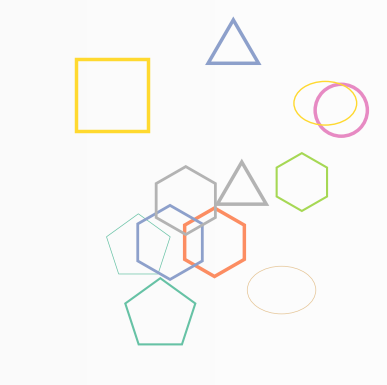[{"shape": "pentagon", "thickness": 1.5, "radius": 0.48, "center": [0.414, 0.182]}, {"shape": "pentagon", "thickness": 0.5, "radius": 0.43, "center": [0.357, 0.358]}, {"shape": "hexagon", "thickness": 2.5, "radius": 0.44, "center": [0.554, 0.371]}, {"shape": "triangle", "thickness": 2.5, "radius": 0.38, "center": [0.602, 0.873]}, {"shape": "hexagon", "thickness": 2, "radius": 0.48, "center": [0.439, 0.37]}, {"shape": "circle", "thickness": 2.5, "radius": 0.34, "center": [0.881, 0.714]}, {"shape": "hexagon", "thickness": 1.5, "radius": 0.38, "center": [0.779, 0.527]}, {"shape": "square", "thickness": 2.5, "radius": 0.46, "center": [0.289, 0.754]}, {"shape": "oval", "thickness": 1, "radius": 0.4, "center": [0.839, 0.732]}, {"shape": "oval", "thickness": 0.5, "radius": 0.44, "center": [0.727, 0.247]}, {"shape": "triangle", "thickness": 2.5, "radius": 0.36, "center": [0.624, 0.506]}, {"shape": "hexagon", "thickness": 2, "radius": 0.44, "center": [0.479, 0.479]}]